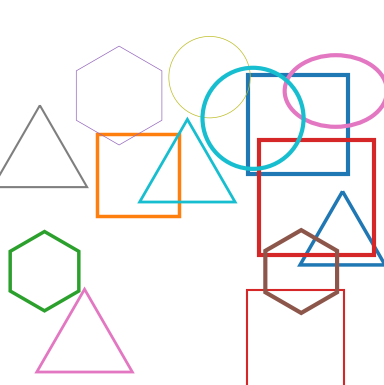[{"shape": "square", "thickness": 3, "radius": 0.65, "center": [0.774, 0.676]}, {"shape": "triangle", "thickness": 2.5, "radius": 0.64, "center": [0.89, 0.376]}, {"shape": "square", "thickness": 2.5, "radius": 0.53, "center": [0.358, 0.546]}, {"shape": "hexagon", "thickness": 2.5, "radius": 0.51, "center": [0.116, 0.296]}, {"shape": "square", "thickness": 1.5, "radius": 0.63, "center": [0.768, 0.119]}, {"shape": "square", "thickness": 3, "radius": 0.74, "center": [0.821, 0.488]}, {"shape": "hexagon", "thickness": 0.5, "radius": 0.64, "center": [0.309, 0.752]}, {"shape": "hexagon", "thickness": 3, "radius": 0.54, "center": [0.782, 0.295]}, {"shape": "triangle", "thickness": 2, "radius": 0.72, "center": [0.22, 0.105]}, {"shape": "oval", "thickness": 3, "radius": 0.66, "center": [0.872, 0.764]}, {"shape": "triangle", "thickness": 1.5, "radius": 0.71, "center": [0.104, 0.585]}, {"shape": "circle", "thickness": 0.5, "radius": 0.53, "center": [0.544, 0.8]}, {"shape": "triangle", "thickness": 2, "radius": 0.72, "center": [0.487, 0.547]}, {"shape": "circle", "thickness": 3, "radius": 0.66, "center": [0.657, 0.693]}]